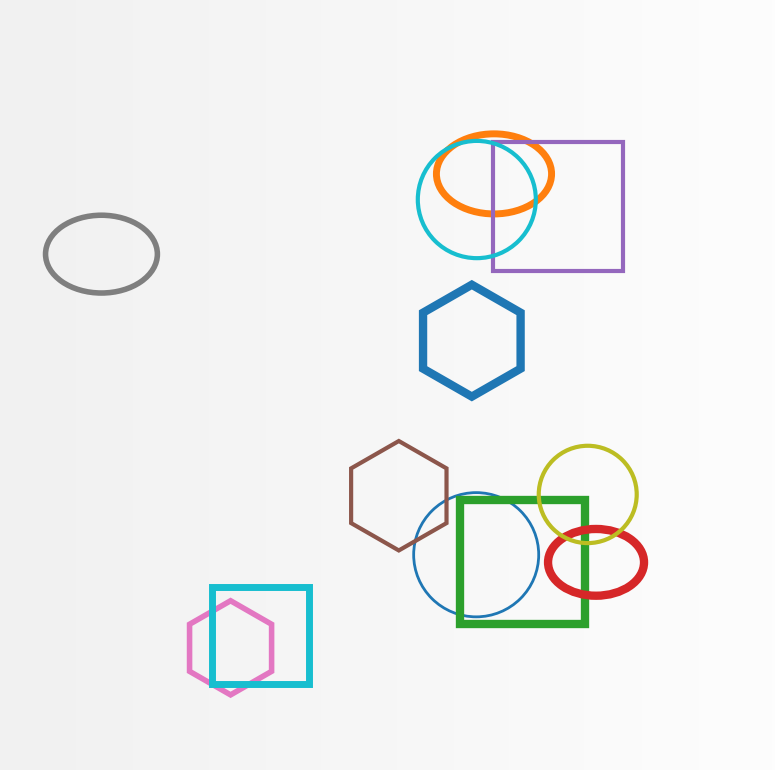[{"shape": "circle", "thickness": 1, "radius": 0.4, "center": [0.614, 0.28]}, {"shape": "hexagon", "thickness": 3, "radius": 0.36, "center": [0.609, 0.558]}, {"shape": "oval", "thickness": 2.5, "radius": 0.37, "center": [0.637, 0.774]}, {"shape": "square", "thickness": 3, "radius": 0.4, "center": [0.674, 0.27]}, {"shape": "oval", "thickness": 3, "radius": 0.31, "center": [0.769, 0.27]}, {"shape": "square", "thickness": 1.5, "radius": 0.42, "center": [0.72, 0.732]}, {"shape": "hexagon", "thickness": 1.5, "radius": 0.36, "center": [0.515, 0.356]}, {"shape": "hexagon", "thickness": 2, "radius": 0.31, "center": [0.298, 0.159]}, {"shape": "oval", "thickness": 2, "radius": 0.36, "center": [0.131, 0.67]}, {"shape": "circle", "thickness": 1.5, "radius": 0.32, "center": [0.758, 0.358]}, {"shape": "circle", "thickness": 1.5, "radius": 0.38, "center": [0.615, 0.741]}, {"shape": "square", "thickness": 2.5, "radius": 0.31, "center": [0.336, 0.174]}]